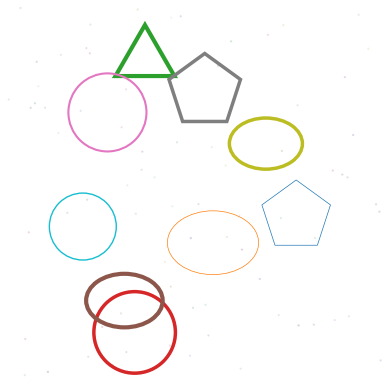[{"shape": "pentagon", "thickness": 0.5, "radius": 0.47, "center": [0.769, 0.439]}, {"shape": "oval", "thickness": 0.5, "radius": 0.59, "center": [0.553, 0.37]}, {"shape": "triangle", "thickness": 3, "radius": 0.44, "center": [0.377, 0.847]}, {"shape": "circle", "thickness": 2.5, "radius": 0.53, "center": [0.35, 0.137]}, {"shape": "oval", "thickness": 3, "radius": 0.5, "center": [0.323, 0.219]}, {"shape": "circle", "thickness": 1.5, "radius": 0.51, "center": [0.279, 0.708]}, {"shape": "pentagon", "thickness": 2.5, "radius": 0.49, "center": [0.532, 0.763]}, {"shape": "oval", "thickness": 2.5, "radius": 0.47, "center": [0.691, 0.627]}, {"shape": "circle", "thickness": 1, "radius": 0.43, "center": [0.215, 0.412]}]